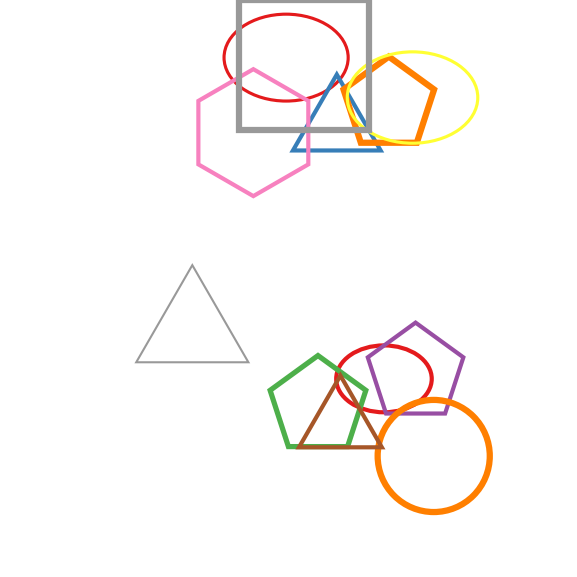[{"shape": "oval", "thickness": 1.5, "radius": 0.54, "center": [0.495, 0.899]}, {"shape": "oval", "thickness": 2, "radius": 0.41, "center": [0.665, 0.343]}, {"shape": "triangle", "thickness": 2, "radius": 0.44, "center": [0.583, 0.782]}, {"shape": "pentagon", "thickness": 2.5, "radius": 0.44, "center": [0.551, 0.296]}, {"shape": "pentagon", "thickness": 2, "radius": 0.44, "center": [0.72, 0.353]}, {"shape": "circle", "thickness": 3, "radius": 0.49, "center": [0.751, 0.21]}, {"shape": "pentagon", "thickness": 3, "radius": 0.41, "center": [0.673, 0.819]}, {"shape": "oval", "thickness": 1.5, "radius": 0.56, "center": [0.714, 0.83]}, {"shape": "triangle", "thickness": 2, "radius": 0.41, "center": [0.589, 0.266]}, {"shape": "hexagon", "thickness": 2, "radius": 0.55, "center": [0.439, 0.769]}, {"shape": "triangle", "thickness": 1, "radius": 0.56, "center": [0.333, 0.428]}, {"shape": "square", "thickness": 3, "radius": 0.56, "center": [0.526, 0.887]}]